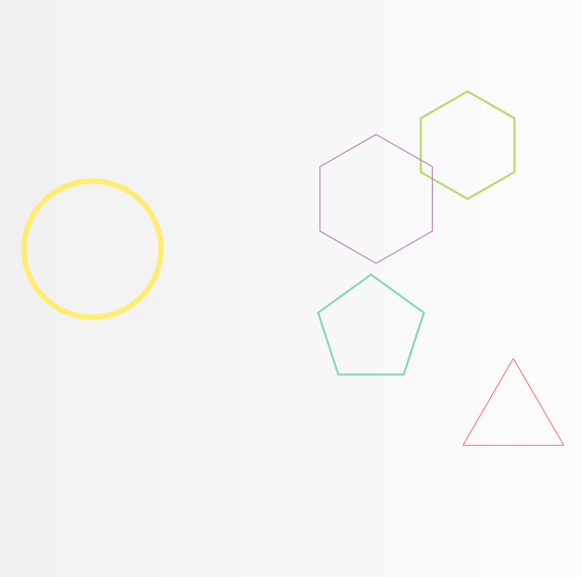[{"shape": "pentagon", "thickness": 1, "radius": 0.48, "center": [0.638, 0.428]}, {"shape": "triangle", "thickness": 0.5, "radius": 0.5, "center": [0.883, 0.278]}, {"shape": "hexagon", "thickness": 1, "radius": 0.47, "center": [0.805, 0.748]}, {"shape": "hexagon", "thickness": 0.5, "radius": 0.56, "center": [0.647, 0.655]}, {"shape": "circle", "thickness": 2.5, "radius": 0.59, "center": [0.159, 0.568]}]